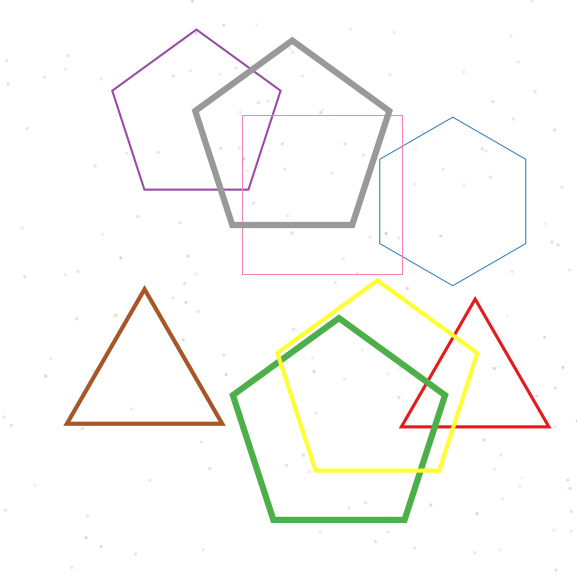[{"shape": "triangle", "thickness": 1.5, "radius": 0.74, "center": [0.823, 0.334]}, {"shape": "hexagon", "thickness": 0.5, "radius": 0.73, "center": [0.784, 0.65]}, {"shape": "pentagon", "thickness": 3, "radius": 0.97, "center": [0.587, 0.255]}, {"shape": "pentagon", "thickness": 1, "radius": 0.77, "center": [0.34, 0.795]}, {"shape": "pentagon", "thickness": 2, "radius": 0.91, "center": [0.653, 0.332]}, {"shape": "triangle", "thickness": 2, "radius": 0.78, "center": [0.25, 0.343]}, {"shape": "square", "thickness": 0.5, "radius": 0.69, "center": [0.558, 0.662]}, {"shape": "pentagon", "thickness": 3, "radius": 0.88, "center": [0.506, 0.752]}]